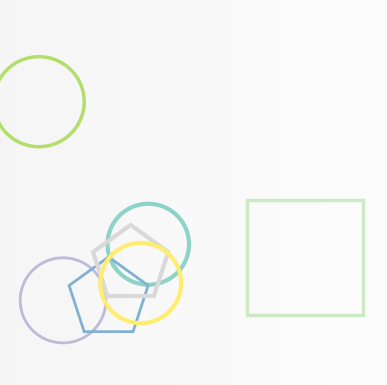[{"shape": "circle", "thickness": 3, "radius": 0.53, "center": [0.383, 0.366]}, {"shape": "circle", "thickness": 2, "radius": 0.55, "center": [0.163, 0.22]}, {"shape": "pentagon", "thickness": 2, "radius": 0.54, "center": [0.28, 0.225]}, {"shape": "circle", "thickness": 2.5, "radius": 0.58, "center": [0.1, 0.736]}, {"shape": "pentagon", "thickness": 3, "radius": 0.51, "center": [0.337, 0.314]}, {"shape": "square", "thickness": 2.5, "radius": 0.75, "center": [0.788, 0.332]}, {"shape": "circle", "thickness": 3, "radius": 0.52, "center": [0.363, 0.265]}]